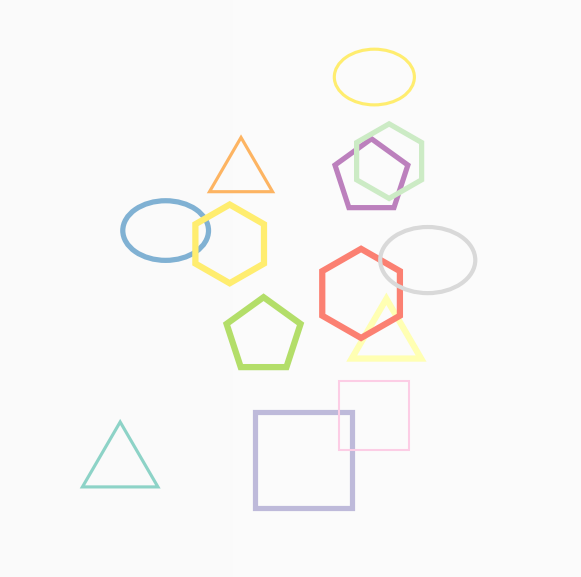[{"shape": "triangle", "thickness": 1.5, "radius": 0.37, "center": [0.207, 0.193]}, {"shape": "triangle", "thickness": 3, "radius": 0.34, "center": [0.665, 0.413]}, {"shape": "square", "thickness": 2.5, "radius": 0.42, "center": [0.522, 0.202]}, {"shape": "hexagon", "thickness": 3, "radius": 0.39, "center": [0.621, 0.491]}, {"shape": "oval", "thickness": 2.5, "radius": 0.37, "center": [0.285, 0.6]}, {"shape": "triangle", "thickness": 1.5, "radius": 0.31, "center": [0.415, 0.698]}, {"shape": "pentagon", "thickness": 3, "radius": 0.33, "center": [0.453, 0.418]}, {"shape": "square", "thickness": 1, "radius": 0.3, "center": [0.643, 0.28]}, {"shape": "oval", "thickness": 2, "radius": 0.41, "center": [0.736, 0.549]}, {"shape": "pentagon", "thickness": 2.5, "radius": 0.33, "center": [0.639, 0.693]}, {"shape": "hexagon", "thickness": 2.5, "radius": 0.32, "center": [0.669, 0.72]}, {"shape": "oval", "thickness": 1.5, "radius": 0.34, "center": [0.644, 0.866]}, {"shape": "hexagon", "thickness": 3, "radius": 0.34, "center": [0.395, 0.577]}]